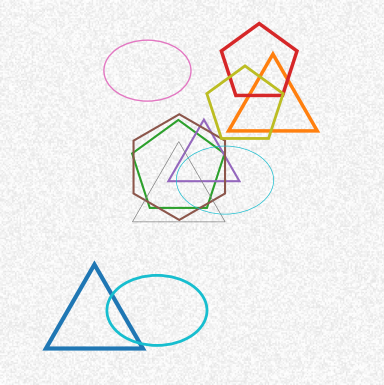[{"shape": "triangle", "thickness": 3, "radius": 0.73, "center": [0.245, 0.168]}, {"shape": "triangle", "thickness": 2.5, "radius": 0.67, "center": [0.709, 0.727]}, {"shape": "pentagon", "thickness": 1.5, "radius": 0.63, "center": [0.463, 0.562]}, {"shape": "pentagon", "thickness": 2.5, "radius": 0.52, "center": [0.673, 0.836]}, {"shape": "triangle", "thickness": 1.5, "radius": 0.53, "center": [0.53, 0.583]}, {"shape": "hexagon", "thickness": 1.5, "radius": 0.69, "center": [0.466, 0.566]}, {"shape": "oval", "thickness": 1, "radius": 0.57, "center": [0.383, 0.817]}, {"shape": "triangle", "thickness": 0.5, "radius": 0.7, "center": [0.464, 0.493]}, {"shape": "pentagon", "thickness": 2, "radius": 0.52, "center": [0.636, 0.725]}, {"shape": "oval", "thickness": 2, "radius": 0.65, "center": [0.408, 0.194]}, {"shape": "oval", "thickness": 0.5, "radius": 0.63, "center": [0.584, 0.532]}]